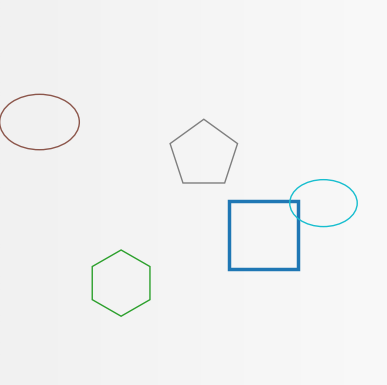[{"shape": "square", "thickness": 2.5, "radius": 0.45, "center": [0.679, 0.39]}, {"shape": "hexagon", "thickness": 1, "radius": 0.43, "center": [0.313, 0.265]}, {"shape": "oval", "thickness": 1, "radius": 0.51, "center": [0.102, 0.683]}, {"shape": "pentagon", "thickness": 1, "radius": 0.46, "center": [0.526, 0.599]}, {"shape": "oval", "thickness": 1, "radius": 0.44, "center": [0.835, 0.472]}]